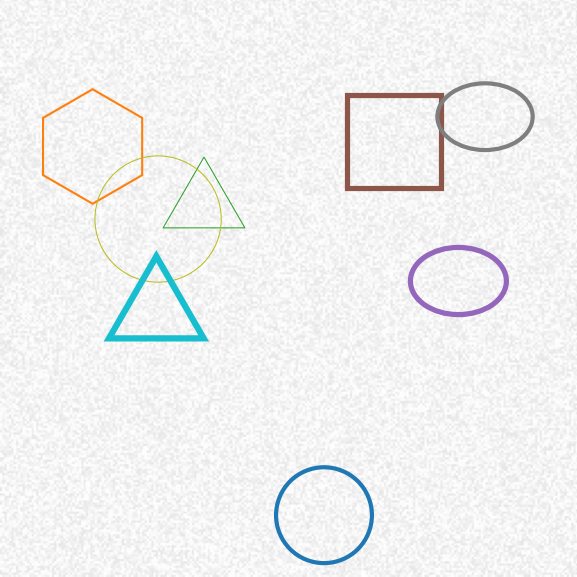[{"shape": "circle", "thickness": 2, "radius": 0.42, "center": [0.561, 0.107]}, {"shape": "hexagon", "thickness": 1, "radius": 0.5, "center": [0.16, 0.745]}, {"shape": "triangle", "thickness": 0.5, "radius": 0.41, "center": [0.353, 0.645]}, {"shape": "oval", "thickness": 2.5, "radius": 0.42, "center": [0.794, 0.513]}, {"shape": "square", "thickness": 2.5, "radius": 0.41, "center": [0.682, 0.754]}, {"shape": "oval", "thickness": 2, "radius": 0.41, "center": [0.84, 0.797]}, {"shape": "circle", "thickness": 0.5, "radius": 0.55, "center": [0.274, 0.62]}, {"shape": "triangle", "thickness": 3, "radius": 0.47, "center": [0.271, 0.461]}]